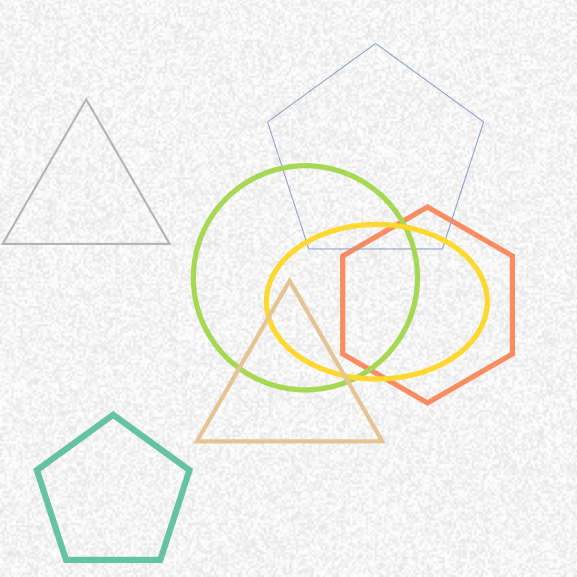[{"shape": "pentagon", "thickness": 3, "radius": 0.69, "center": [0.196, 0.142]}, {"shape": "hexagon", "thickness": 2.5, "radius": 0.85, "center": [0.74, 0.471]}, {"shape": "pentagon", "thickness": 0.5, "radius": 0.98, "center": [0.65, 0.727]}, {"shape": "circle", "thickness": 2.5, "radius": 0.97, "center": [0.529, 0.518]}, {"shape": "oval", "thickness": 2.5, "radius": 0.96, "center": [0.653, 0.477]}, {"shape": "triangle", "thickness": 2, "radius": 0.93, "center": [0.502, 0.328]}, {"shape": "triangle", "thickness": 1, "radius": 0.83, "center": [0.149, 0.66]}]